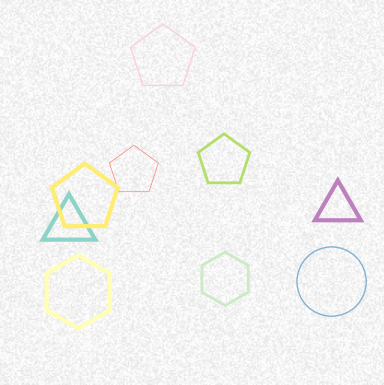[{"shape": "triangle", "thickness": 3, "radius": 0.39, "center": [0.179, 0.417]}, {"shape": "hexagon", "thickness": 3, "radius": 0.47, "center": [0.203, 0.242]}, {"shape": "pentagon", "thickness": 0.5, "radius": 0.33, "center": [0.348, 0.556]}, {"shape": "circle", "thickness": 1, "radius": 0.45, "center": [0.861, 0.269]}, {"shape": "pentagon", "thickness": 2, "radius": 0.35, "center": [0.582, 0.582]}, {"shape": "pentagon", "thickness": 1, "radius": 0.44, "center": [0.423, 0.85]}, {"shape": "triangle", "thickness": 3, "radius": 0.34, "center": [0.877, 0.462]}, {"shape": "hexagon", "thickness": 2, "radius": 0.35, "center": [0.585, 0.276]}, {"shape": "pentagon", "thickness": 3, "radius": 0.45, "center": [0.22, 0.485]}]